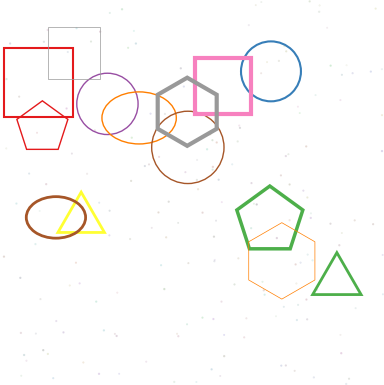[{"shape": "square", "thickness": 1.5, "radius": 0.45, "center": [0.1, 0.785]}, {"shape": "pentagon", "thickness": 1, "radius": 0.35, "center": [0.11, 0.668]}, {"shape": "circle", "thickness": 1.5, "radius": 0.39, "center": [0.704, 0.815]}, {"shape": "triangle", "thickness": 2, "radius": 0.36, "center": [0.875, 0.271]}, {"shape": "pentagon", "thickness": 2.5, "radius": 0.45, "center": [0.701, 0.427]}, {"shape": "circle", "thickness": 1, "radius": 0.4, "center": [0.279, 0.73]}, {"shape": "hexagon", "thickness": 0.5, "radius": 0.5, "center": [0.732, 0.322]}, {"shape": "oval", "thickness": 1, "radius": 0.48, "center": [0.361, 0.694]}, {"shape": "triangle", "thickness": 2, "radius": 0.35, "center": [0.211, 0.431]}, {"shape": "circle", "thickness": 1, "radius": 0.47, "center": [0.488, 0.617]}, {"shape": "oval", "thickness": 2, "radius": 0.39, "center": [0.145, 0.435]}, {"shape": "square", "thickness": 3, "radius": 0.37, "center": [0.58, 0.777]}, {"shape": "hexagon", "thickness": 3, "radius": 0.44, "center": [0.486, 0.71]}, {"shape": "square", "thickness": 0.5, "radius": 0.33, "center": [0.192, 0.863]}]